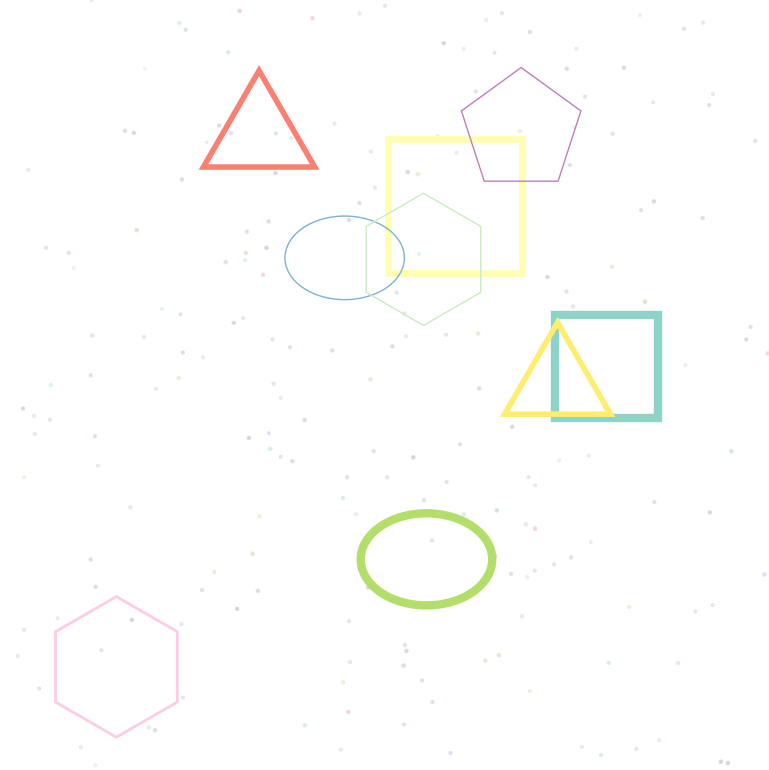[{"shape": "square", "thickness": 3, "radius": 0.33, "center": [0.788, 0.523]}, {"shape": "square", "thickness": 2.5, "radius": 0.43, "center": [0.591, 0.732]}, {"shape": "triangle", "thickness": 2, "radius": 0.42, "center": [0.336, 0.825]}, {"shape": "oval", "thickness": 0.5, "radius": 0.39, "center": [0.448, 0.665]}, {"shape": "oval", "thickness": 3, "radius": 0.43, "center": [0.554, 0.274]}, {"shape": "hexagon", "thickness": 1, "radius": 0.46, "center": [0.151, 0.134]}, {"shape": "pentagon", "thickness": 0.5, "radius": 0.41, "center": [0.677, 0.831]}, {"shape": "hexagon", "thickness": 0.5, "radius": 0.43, "center": [0.55, 0.663]}, {"shape": "triangle", "thickness": 2, "radius": 0.4, "center": [0.724, 0.502]}]